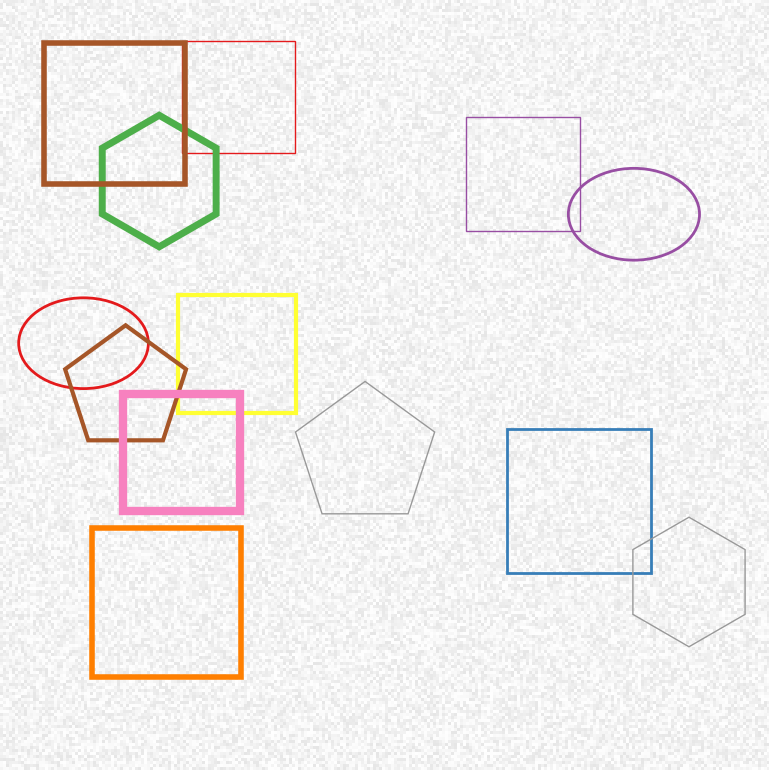[{"shape": "oval", "thickness": 1, "radius": 0.42, "center": [0.108, 0.554]}, {"shape": "square", "thickness": 0.5, "radius": 0.37, "center": [0.31, 0.874]}, {"shape": "square", "thickness": 1, "radius": 0.46, "center": [0.752, 0.349]}, {"shape": "hexagon", "thickness": 2.5, "radius": 0.43, "center": [0.207, 0.765]}, {"shape": "oval", "thickness": 1, "radius": 0.43, "center": [0.823, 0.722]}, {"shape": "square", "thickness": 0.5, "radius": 0.37, "center": [0.679, 0.774]}, {"shape": "square", "thickness": 2, "radius": 0.48, "center": [0.216, 0.218]}, {"shape": "square", "thickness": 1.5, "radius": 0.38, "center": [0.308, 0.54]}, {"shape": "square", "thickness": 2, "radius": 0.46, "center": [0.149, 0.852]}, {"shape": "pentagon", "thickness": 1.5, "radius": 0.41, "center": [0.163, 0.495]}, {"shape": "square", "thickness": 3, "radius": 0.38, "center": [0.236, 0.412]}, {"shape": "pentagon", "thickness": 0.5, "radius": 0.48, "center": [0.474, 0.41]}, {"shape": "hexagon", "thickness": 0.5, "radius": 0.42, "center": [0.895, 0.244]}]